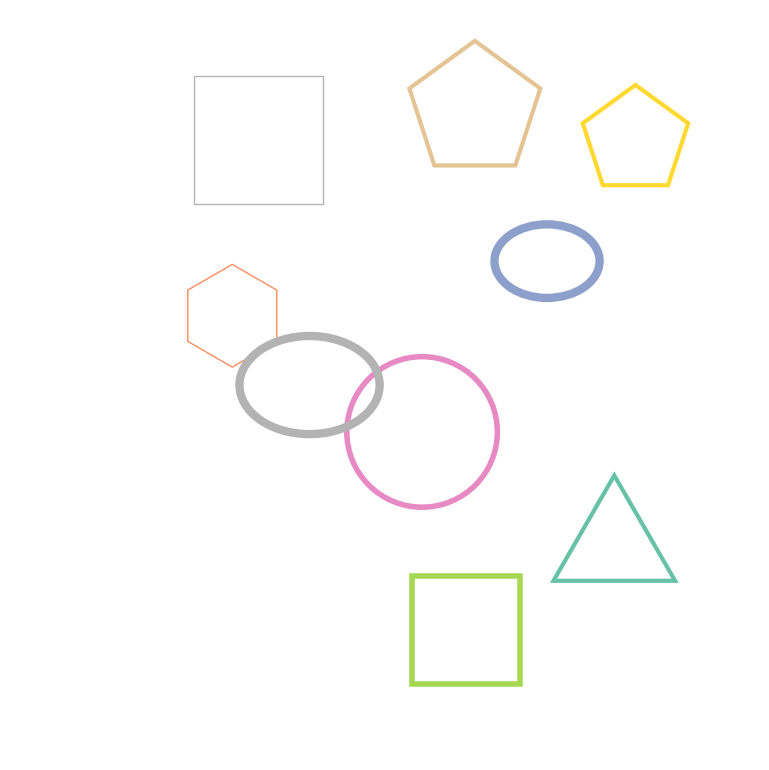[{"shape": "triangle", "thickness": 1.5, "radius": 0.46, "center": [0.798, 0.291]}, {"shape": "hexagon", "thickness": 0.5, "radius": 0.33, "center": [0.302, 0.59]}, {"shape": "oval", "thickness": 3, "radius": 0.34, "center": [0.71, 0.661]}, {"shape": "circle", "thickness": 2, "radius": 0.49, "center": [0.548, 0.439]}, {"shape": "square", "thickness": 2, "radius": 0.35, "center": [0.605, 0.181]}, {"shape": "pentagon", "thickness": 1.5, "radius": 0.36, "center": [0.825, 0.818]}, {"shape": "pentagon", "thickness": 1.5, "radius": 0.45, "center": [0.617, 0.857]}, {"shape": "oval", "thickness": 3, "radius": 0.46, "center": [0.402, 0.5]}, {"shape": "square", "thickness": 0.5, "radius": 0.42, "center": [0.336, 0.818]}]